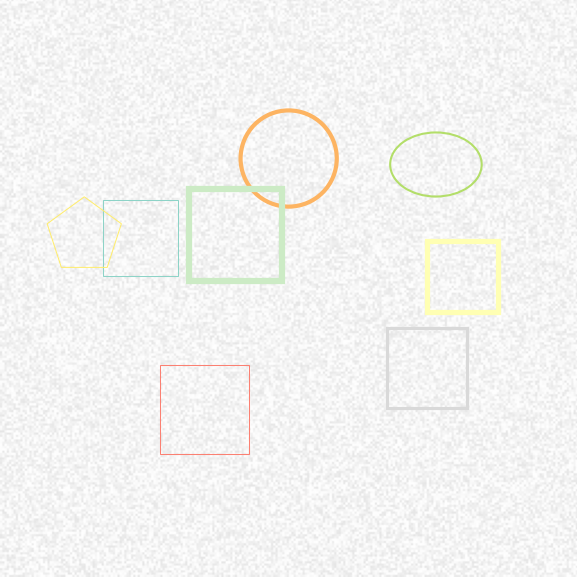[{"shape": "square", "thickness": 0.5, "radius": 0.33, "center": [0.243, 0.587]}, {"shape": "square", "thickness": 2.5, "radius": 0.31, "center": [0.802, 0.52]}, {"shape": "square", "thickness": 0.5, "radius": 0.38, "center": [0.354, 0.29]}, {"shape": "circle", "thickness": 2, "radius": 0.42, "center": [0.5, 0.725]}, {"shape": "oval", "thickness": 1, "radius": 0.4, "center": [0.755, 0.714]}, {"shape": "square", "thickness": 1.5, "radius": 0.35, "center": [0.739, 0.361]}, {"shape": "square", "thickness": 3, "radius": 0.4, "center": [0.408, 0.592]}, {"shape": "pentagon", "thickness": 0.5, "radius": 0.34, "center": [0.146, 0.591]}]